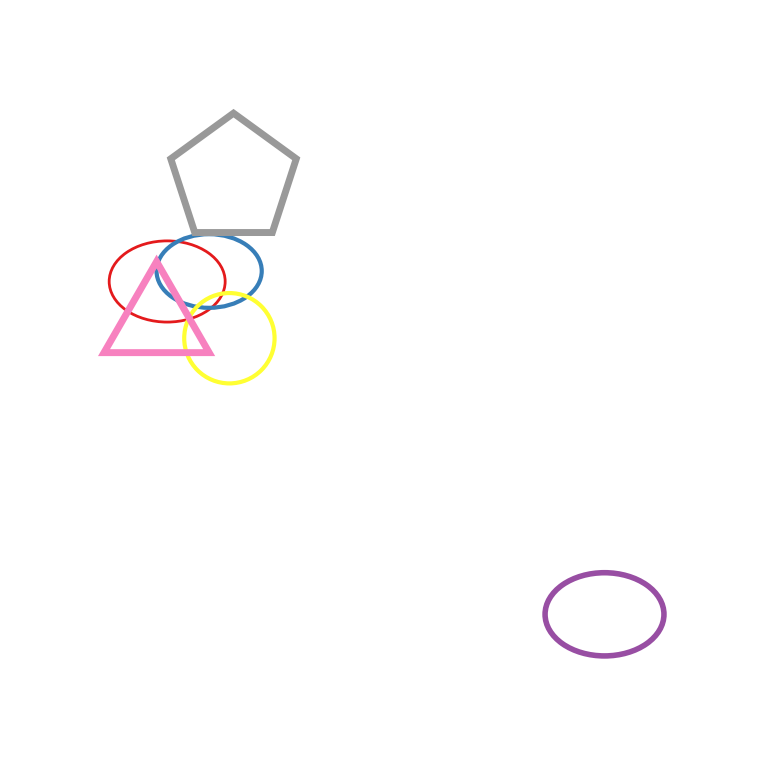[{"shape": "oval", "thickness": 1, "radius": 0.38, "center": [0.217, 0.634]}, {"shape": "oval", "thickness": 1.5, "radius": 0.34, "center": [0.272, 0.648]}, {"shape": "oval", "thickness": 2, "radius": 0.39, "center": [0.785, 0.202]}, {"shape": "circle", "thickness": 1.5, "radius": 0.29, "center": [0.298, 0.561]}, {"shape": "triangle", "thickness": 2.5, "radius": 0.39, "center": [0.203, 0.581]}, {"shape": "pentagon", "thickness": 2.5, "radius": 0.43, "center": [0.303, 0.767]}]